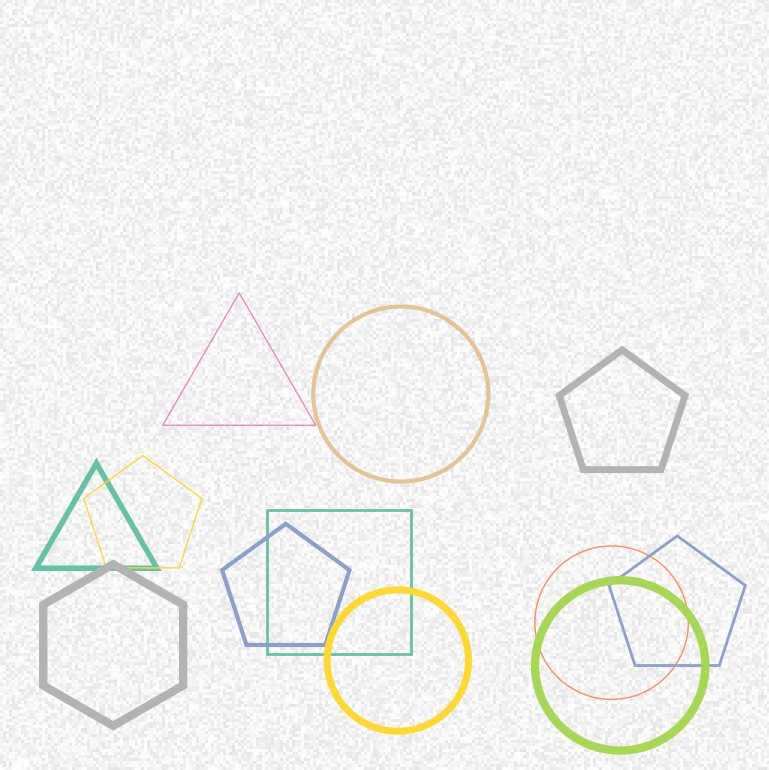[{"shape": "triangle", "thickness": 2, "radius": 0.45, "center": [0.125, 0.307]}, {"shape": "square", "thickness": 1, "radius": 0.47, "center": [0.44, 0.244]}, {"shape": "circle", "thickness": 0.5, "radius": 0.5, "center": [0.794, 0.191]}, {"shape": "pentagon", "thickness": 1, "radius": 0.47, "center": [0.879, 0.211]}, {"shape": "pentagon", "thickness": 1.5, "radius": 0.43, "center": [0.371, 0.233]}, {"shape": "triangle", "thickness": 0.5, "radius": 0.57, "center": [0.311, 0.505]}, {"shape": "circle", "thickness": 3, "radius": 0.55, "center": [0.805, 0.136]}, {"shape": "pentagon", "thickness": 0.5, "radius": 0.4, "center": [0.185, 0.328]}, {"shape": "circle", "thickness": 2.5, "radius": 0.46, "center": [0.517, 0.142]}, {"shape": "circle", "thickness": 1.5, "radius": 0.57, "center": [0.521, 0.488]}, {"shape": "pentagon", "thickness": 2.5, "radius": 0.43, "center": [0.808, 0.46]}, {"shape": "hexagon", "thickness": 3, "radius": 0.52, "center": [0.147, 0.162]}]